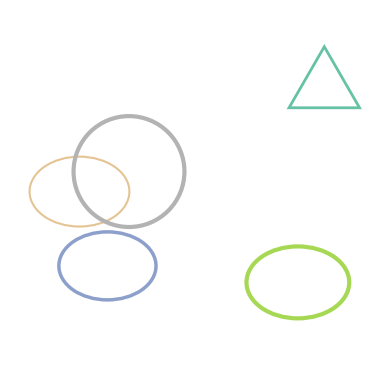[{"shape": "triangle", "thickness": 2, "radius": 0.53, "center": [0.842, 0.773]}, {"shape": "oval", "thickness": 2.5, "radius": 0.63, "center": [0.279, 0.309]}, {"shape": "oval", "thickness": 3, "radius": 0.67, "center": [0.774, 0.267]}, {"shape": "oval", "thickness": 1.5, "radius": 0.65, "center": [0.206, 0.502]}, {"shape": "circle", "thickness": 3, "radius": 0.72, "center": [0.335, 0.554]}]